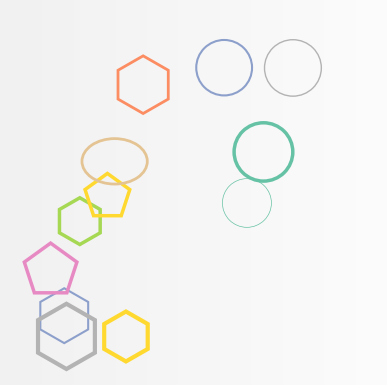[{"shape": "circle", "thickness": 0.5, "radius": 0.32, "center": [0.637, 0.473]}, {"shape": "circle", "thickness": 2.5, "radius": 0.38, "center": [0.68, 0.605]}, {"shape": "hexagon", "thickness": 2, "radius": 0.37, "center": [0.369, 0.78]}, {"shape": "circle", "thickness": 1.5, "radius": 0.36, "center": [0.578, 0.824]}, {"shape": "hexagon", "thickness": 1.5, "radius": 0.36, "center": [0.166, 0.18]}, {"shape": "pentagon", "thickness": 2.5, "radius": 0.36, "center": [0.131, 0.297]}, {"shape": "hexagon", "thickness": 2.5, "radius": 0.3, "center": [0.206, 0.426]}, {"shape": "pentagon", "thickness": 2.5, "radius": 0.3, "center": [0.277, 0.489]}, {"shape": "hexagon", "thickness": 3, "radius": 0.32, "center": [0.325, 0.126]}, {"shape": "oval", "thickness": 2, "radius": 0.42, "center": [0.296, 0.581]}, {"shape": "circle", "thickness": 1, "radius": 0.37, "center": [0.756, 0.824]}, {"shape": "hexagon", "thickness": 3, "radius": 0.42, "center": [0.171, 0.126]}]